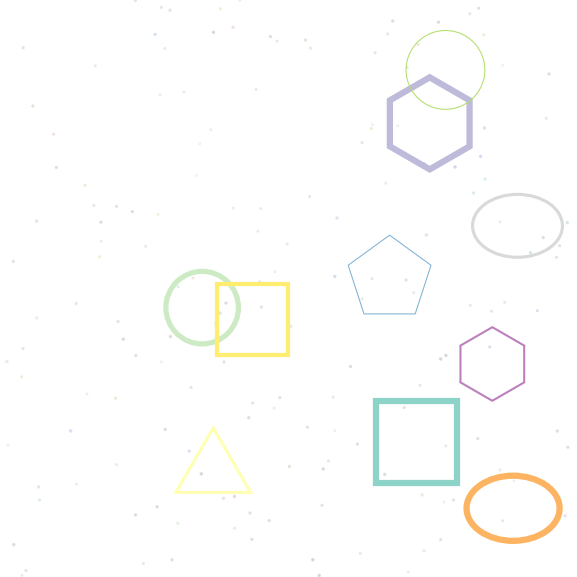[{"shape": "square", "thickness": 3, "radius": 0.35, "center": [0.721, 0.234]}, {"shape": "triangle", "thickness": 1.5, "radius": 0.37, "center": [0.369, 0.184]}, {"shape": "hexagon", "thickness": 3, "radius": 0.4, "center": [0.744, 0.786]}, {"shape": "pentagon", "thickness": 0.5, "radius": 0.38, "center": [0.675, 0.517]}, {"shape": "oval", "thickness": 3, "radius": 0.4, "center": [0.888, 0.119]}, {"shape": "circle", "thickness": 0.5, "radius": 0.34, "center": [0.771, 0.878]}, {"shape": "oval", "thickness": 1.5, "radius": 0.39, "center": [0.896, 0.608]}, {"shape": "hexagon", "thickness": 1, "radius": 0.32, "center": [0.853, 0.369]}, {"shape": "circle", "thickness": 2.5, "radius": 0.31, "center": [0.35, 0.466]}, {"shape": "square", "thickness": 2, "radius": 0.3, "center": [0.437, 0.446]}]